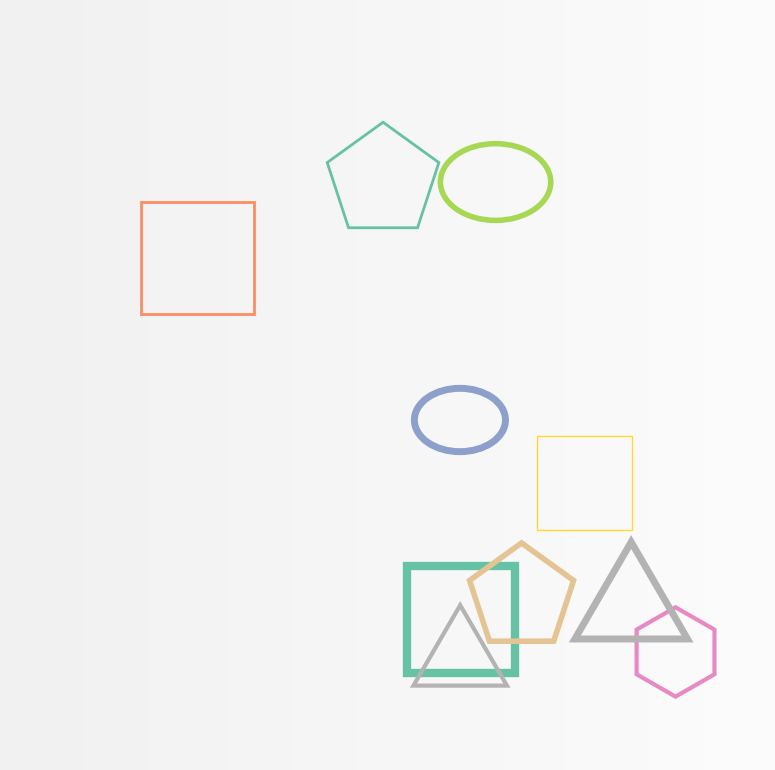[{"shape": "pentagon", "thickness": 1, "radius": 0.38, "center": [0.494, 0.765]}, {"shape": "square", "thickness": 3, "radius": 0.35, "center": [0.595, 0.195]}, {"shape": "square", "thickness": 1, "radius": 0.36, "center": [0.255, 0.665]}, {"shape": "oval", "thickness": 2.5, "radius": 0.29, "center": [0.593, 0.455]}, {"shape": "hexagon", "thickness": 1.5, "radius": 0.29, "center": [0.872, 0.153]}, {"shape": "oval", "thickness": 2, "radius": 0.36, "center": [0.639, 0.764]}, {"shape": "square", "thickness": 0.5, "radius": 0.31, "center": [0.754, 0.373]}, {"shape": "pentagon", "thickness": 2, "radius": 0.35, "center": [0.673, 0.224]}, {"shape": "triangle", "thickness": 2.5, "radius": 0.42, "center": [0.814, 0.212]}, {"shape": "triangle", "thickness": 1.5, "radius": 0.35, "center": [0.594, 0.144]}]